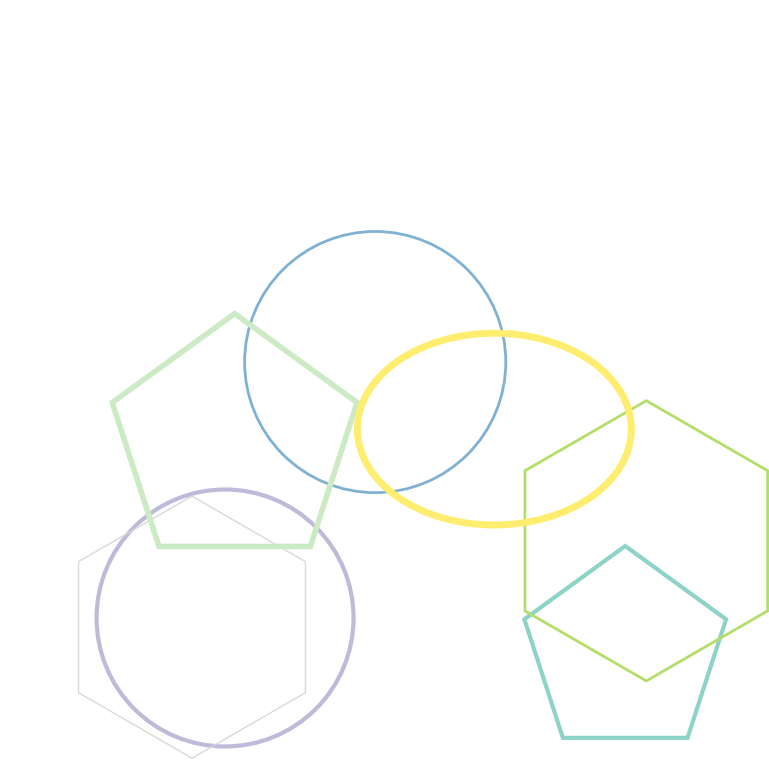[{"shape": "pentagon", "thickness": 1.5, "radius": 0.69, "center": [0.812, 0.153]}, {"shape": "circle", "thickness": 1.5, "radius": 0.83, "center": [0.292, 0.197]}, {"shape": "circle", "thickness": 1, "radius": 0.85, "center": [0.487, 0.53]}, {"shape": "hexagon", "thickness": 1, "radius": 0.91, "center": [0.839, 0.298]}, {"shape": "hexagon", "thickness": 0.5, "radius": 0.85, "center": [0.249, 0.186]}, {"shape": "pentagon", "thickness": 2, "radius": 0.84, "center": [0.305, 0.426]}, {"shape": "oval", "thickness": 2.5, "radius": 0.89, "center": [0.642, 0.443]}]